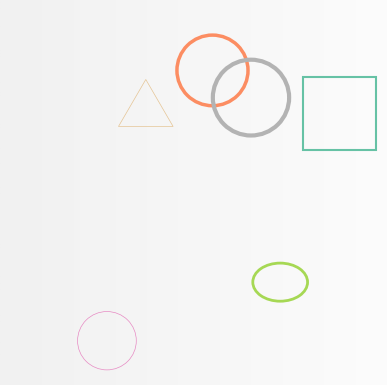[{"shape": "square", "thickness": 1.5, "radius": 0.47, "center": [0.875, 0.704]}, {"shape": "circle", "thickness": 2.5, "radius": 0.46, "center": [0.548, 0.817]}, {"shape": "circle", "thickness": 0.5, "radius": 0.38, "center": [0.276, 0.115]}, {"shape": "oval", "thickness": 2, "radius": 0.35, "center": [0.723, 0.267]}, {"shape": "triangle", "thickness": 0.5, "radius": 0.41, "center": [0.376, 0.712]}, {"shape": "circle", "thickness": 3, "radius": 0.49, "center": [0.648, 0.746]}]